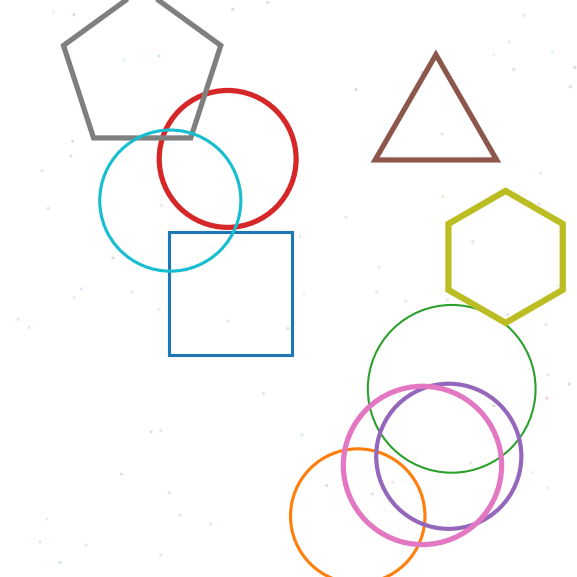[{"shape": "square", "thickness": 1.5, "radius": 0.53, "center": [0.399, 0.491]}, {"shape": "circle", "thickness": 1.5, "radius": 0.58, "center": [0.619, 0.105]}, {"shape": "circle", "thickness": 1, "radius": 0.73, "center": [0.782, 0.326]}, {"shape": "circle", "thickness": 2.5, "radius": 0.59, "center": [0.394, 0.724]}, {"shape": "circle", "thickness": 2, "radius": 0.63, "center": [0.777, 0.209]}, {"shape": "triangle", "thickness": 2.5, "radius": 0.61, "center": [0.755, 0.783]}, {"shape": "circle", "thickness": 2.5, "radius": 0.69, "center": [0.732, 0.193]}, {"shape": "pentagon", "thickness": 2.5, "radius": 0.72, "center": [0.246, 0.876]}, {"shape": "hexagon", "thickness": 3, "radius": 0.57, "center": [0.875, 0.554]}, {"shape": "circle", "thickness": 1.5, "radius": 0.61, "center": [0.295, 0.652]}]